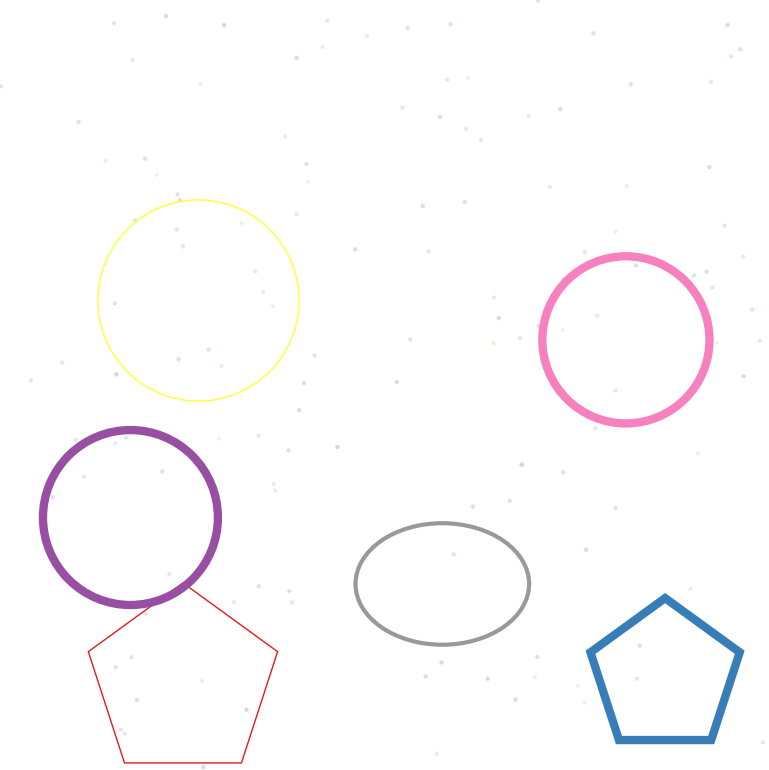[{"shape": "pentagon", "thickness": 0.5, "radius": 0.65, "center": [0.238, 0.114]}, {"shape": "pentagon", "thickness": 3, "radius": 0.51, "center": [0.864, 0.121]}, {"shape": "circle", "thickness": 3, "radius": 0.57, "center": [0.169, 0.328]}, {"shape": "circle", "thickness": 0.5, "radius": 0.65, "center": [0.258, 0.61]}, {"shape": "circle", "thickness": 3, "radius": 0.54, "center": [0.813, 0.559]}, {"shape": "oval", "thickness": 1.5, "radius": 0.56, "center": [0.574, 0.242]}]